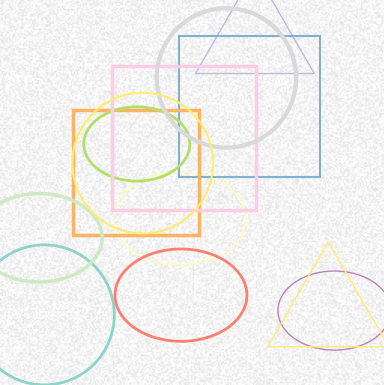[{"shape": "circle", "thickness": 2, "radius": 0.91, "center": [0.115, 0.182]}, {"shape": "oval", "thickness": 1, "radius": 0.86, "center": [0.467, 0.432]}, {"shape": "triangle", "thickness": 1, "radius": 0.89, "center": [0.662, 0.898]}, {"shape": "oval", "thickness": 2, "radius": 0.86, "center": [0.47, 0.233]}, {"shape": "square", "thickness": 1.5, "radius": 0.91, "center": [0.647, 0.722]}, {"shape": "square", "thickness": 2.5, "radius": 0.81, "center": [0.353, 0.551]}, {"shape": "oval", "thickness": 2, "radius": 0.69, "center": [0.355, 0.626]}, {"shape": "square", "thickness": 2.5, "radius": 0.93, "center": [0.479, 0.641]}, {"shape": "circle", "thickness": 3, "radius": 0.91, "center": [0.588, 0.798]}, {"shape": "oval", "thickness": 1, "radius": 0.73, "center": [0.869, 0.193]}, {"shape": "oval", "thickness": 2.5, "radius": 0.82, "center": [0.101, 0.382]}, {"shape": "triangle", "thickness": 1, "radius": 0.91, "center": [0.853, 0.19]}, {"shape": "circle", "thickness": 1.5, "radius": 0.91, "center": [0.371, 0.576]}]